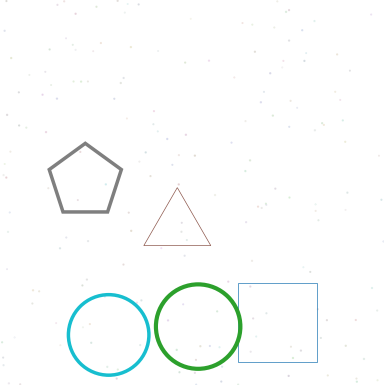[{"shape": "square", "thickness": 0.5, "radius": 0.51, "center": [0.72, 0.162]}, {"shape": "circle", "thickness": 3, "radius": 0.55, "center": [0.515, 0.152]}, {"shape": "triangle", "thickness": 0.5, "radius": 0.5, "center": [0.461, 0.412]}, {"shape": "pentagon", "thickness": 2.5, "radius": 0.49, "center": [0.222, 0.529]}, {"shape": "circle", "thickness": 2.5, "radius": 0.52, "center": [0.282, 0.13]}]